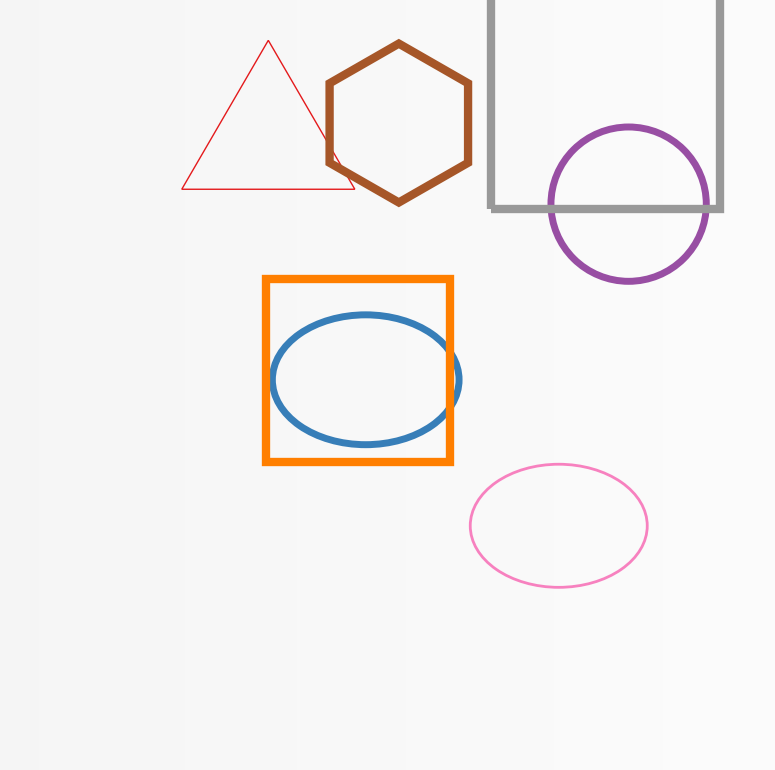[{"shape": "triangle", "thickness": 0.5, "radius": 0.64, "center": [0.346, 0.819]}, {"shape": "oval", "thickness": 2.5, "radius": 0.6, "center": [0.472, 0.507]}, {"shape": "circle", "thickness": 2.5, "radius": 0.5, "center": [0.811, 0.735]}, {"shape": "square", "thickness": 3, "radius": 0.59, "center": [0.462, 0.519]}, {"shape": "hexagon", "thickness": 3, "radius": 0.52, "center": [0.515, 0.84]}, {"shape": "oval", "thickness": 1, "radius": 0.57, "center": [0.721, 0.317]}, {"shape": "square", "thickness": 3, "radius": 0.74, "center": [0.781, 0.877]}]